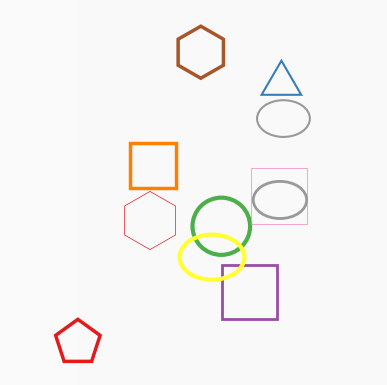[{"shape": "hexagon", "thickness": 0.5, "radius": 0.38, "center": [0.387, 0.427]}, {"shape": "pentagon", "thickness": 2.5, "radius": 0.3, "center": [0.201, 0.11]}, {"shape": "triangle", "thickness": 1.5, "radius": 0.3, "center": [0.726, 0.783]}, {"shape": "circle", "thickness": 3, "radius": 0.37, "center": [0.571, 0.412]}, {"shape": "square", "thickness": 2, "radius": 0.35, "center": [0.643, 0.241]}, {"shape": "square", "thickness": 2.5, "radius": 0.29, "center": [0.394, 0.57]}, {"shape": "oval", "thickness": 3, "radius": 0.42, "center": [0.547, 0.332]}, {"shape": "hexagon", "thickness": 2.5, "radius": 0.34, "center": [0.518, 0.864]}, {"shape": "square", "thickness": 0.5, "radius": 0.37, "center": [0.72, 0.492]}, {"shape": "oval", "thickness": 1.5, "radius": 0.34, "center": [0.732, 0.692]}, {"shape": "oval", "thickness": 2, "radius": 0.34, "center": [0.722, 0.481]}]